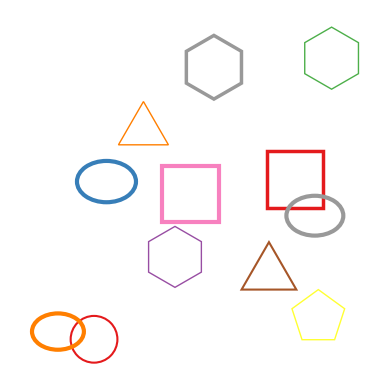[{"shape": "square", "thickness": 2.5, "radius": 0.37, "center": [0.766, 0.534]}, {"shape": "circle", "thickness": 1.5, "radius": 0.3, "center": [0.244, 0.119]}, {"shape": "oval", "thickness": 3, "radius": 0.38, "center": [0.277, 0.528]}, {"shape": "hexagon", "thickness": 1, "radius": 0.4, "center": [0.861, 0.849]}, {"shape": "hexagon", "thickness": 1, "radius": 0.4, "center": [0.455, 0.333]}, {"shape": "oval", "thickness": 3, "radius": 0.34, "center": [0.151, 0.139]}, {"shape": "triangle", "thickness": 1, "radius": 0.37, "center": [0.373, 0.661]}, {"shape": "pentagon", "thickness": 1, "radius": 0.36, "center": [0.827, 0.176]}, {"shape": "triangle", "thickness": 1.5, "radius": 0.41, "center": [0.699, 0.289]}, {"shape": "square", "thickness": 3, "radius": 0.37, "center": [0.495, 0.496]}, {"shape": "oval", "thickness": 3, "radius": 0.37, "center": [0.818, 0.44]}, {"shape": "hexagon", "thickness": 2.5, "radius": 0.41, "center": [0.556, 0.825]}]